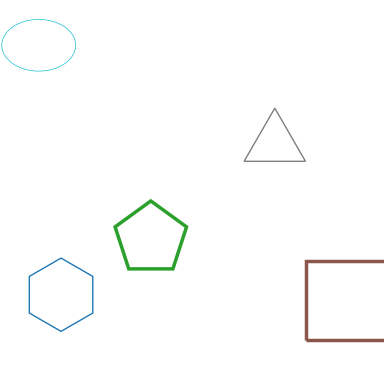[{"shape": "hexagon", "thickness": 1, "radius": 0.48, "center": [0.159, 0.234]}, {"shape": "pentagon", "thickness": 2.5, "radius": 0.49, "center": [0.392, 0.381]}, {"shape": "square", "thickness": 2.5, "radius": 0.51, "center": [0.898, 0.219]}, {"shape": "triangle", "thickness": 1, "radius": 0.46, "center": [0.714, 0.627]}, {"shape": "oval", "thickness": 0.5, "radius": 0.48, "center": [0.101, 0.882]}]